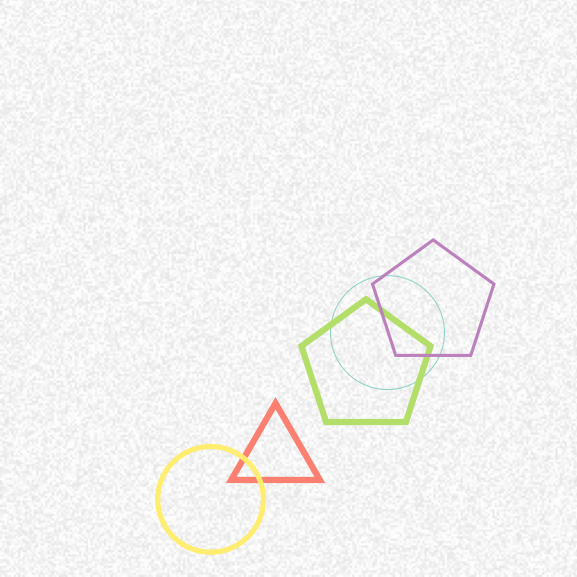[{"shape": "circle", "thickness": 0.5, "radius": 0.49, "center": [0.671, 0.423]}, {"shape": "triangle", "thickness": 3, "radius": 0.44, "center": [0.477, 0.212]}, {"shape": "pentagon", "thickness": 3, "radius": 0.59, "center": [0.634, 0.363]}, {"shape": "pentagon", "thickness": 1.5, "radius": 0.55, "center": [0.75, 0.473]}, {"shape": "circle", "thickness": 2.5, "radius": 0.46, "center": [0.365, 0.134]}]